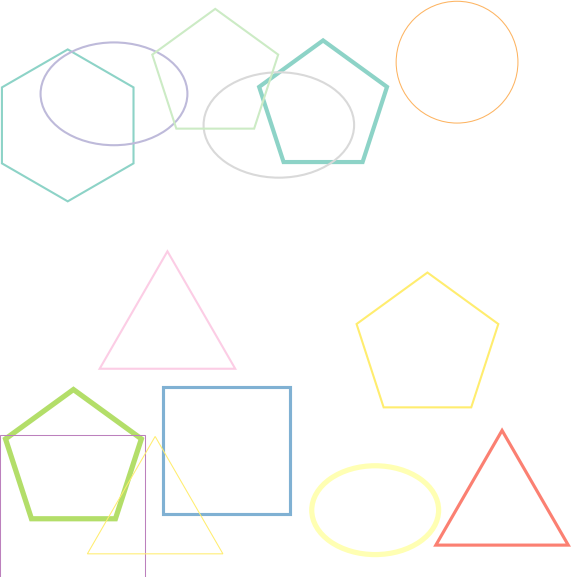[{"shape": "pentagon", "thickness": 2, "radius": 0.58, "center": [0.559, 0.813]}, {"shape": "hexagon", "thickness": 1, "radius": 0.66, "center": [0.117, 0.782]}, {"shape": "oval", "thickness": 2.5, "radius": 0.55, "center": [0.65, 0.116]}, {"shape": "oval", "thickness": 1, "radius": 0.64, "center": [0.197, 0.837]}, {"shape": "triangle", "thickness": 1.5, "radius": 0.66, "center": [0.869, 0.121]}, {"shape": "square", "thickness": 1.5, "radius": 0.55, "center": [0.392, 0.219]}, {"shape": "circle", "thickness": 0.5, "radius": 0.53, "center": [0.791, 0.891]}, {"shape": "pentagon", "thickness": 2.5, "radius": 0.62, "center": [0.127, 0.201]}, {"shape": "triangle", "thickness": 1, "radius": 0.68, "center": [0.29, 0.428]}, {"shape": "oval", "thickness": 1, "radius": 0.65, "center": [0.483, 0.783]}, {"shape": "square", "thickness": 0.5, "radius": 0.63, "center": [0.125, 0.12]}, {"shape": "pentagon", "thickness": 1, "radius": 0.57, "center": [0.373, 0.869]}, {"shape": "pentagon", "thickness": 1, "radius": 0.65, "center": [0.74, 0.398]}, {"shape": "triangle", "thickness": 0.5, "radius": 0.68, "center": [0.269, 0.108]}]